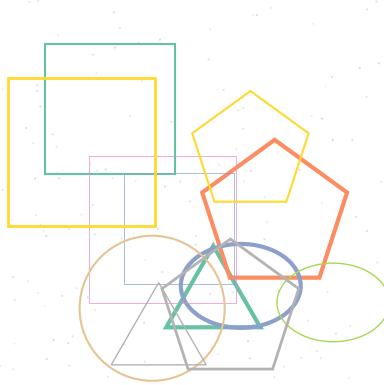[{"shape": "square", "thickness": 1.5, "radius": 0.84, "center": [0.286, 0.716]}, {"shape": "triangle", "thickness": 3, "radius": 0.71, "center": [0.554, 0.22]}, {"shape": "pentagon", "thickness": 3, "radius": 0.99, "center": [0.713, 0.439]}, {"shape": "square", "thickness": 0.5, "radius": 0.72, "center": [0.464, 0.407]}, {"shape": "oval", "thickness": 3, "radius": 0.78, "center": [0.625, 0.257]}, {"shape": "square", "thickness": 0.5, "radius": 0.96, "center": [0.422, 0.404]}, {"shape": "oval", "thickness": 1, "radius": 0.73, "center": [0.865, 0.214]}, {"shape": "square", "thickness": 2, "radius": 0.96, "center": [0.211, 0.605]}, {"shape": "pentagon", "thickness": 1.5, "radius": 0.79, "center": [0.65, 0.605]}, {"shape": "circle", "thickness": 1.5, "radius": 0.94, "center": [0.395, 0.199]}, {"shape": "triangle", "thickness": 1, "radius": 0.71, "center": [0.412, 0.124]}, {"shape": "pentagon", "thickness": 2, "radius": 0.93, "center": [0.598, 0.192]}]